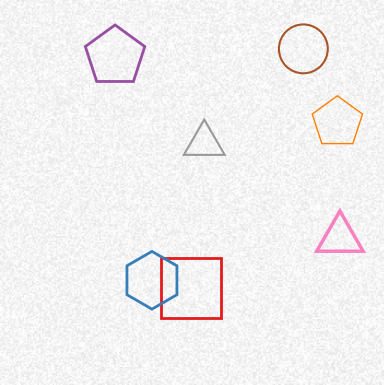[{"shape": "square", "thickness": 2, "radius": 0.38, "center": [0.496, 0.252]}, {"shape": "hexagon", "thickness": 2, "radius": 0.37, "center": [0.395, 0.272]}, {"shape": "pentagon", "thickness": 2, "radius": 0.41, "center": [0.299, 0.854]}, {"shape": "pentagon", "thickness": 1, "radius": 0.34, "center": [0.876, 0.683]}, {"shape": "circle", "thickness": 1.5, "radius": 0.32, "center": [0.788, 0.873]}, {"shape": "triangle", "thickness": 2.5, "radius": 0.35, "center": [0.883, 0.382]}, {"shape": "triangle", "thickness": 1.5, "radius": 0.31, "center": [0.531, 0.628]}]